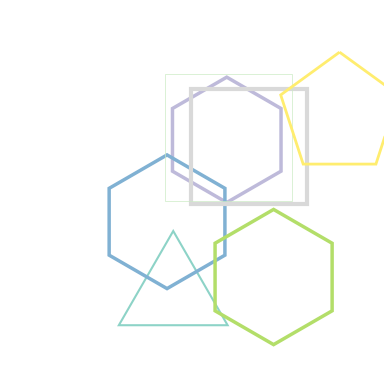[{"shape": "triangle", "thickness": 1.5, "radius": 0.82, "center": [0.45, 0.237]}, {"shape": "hexagon", "thickness": 2.5, "radius": 0.81, "center": [0.589, 0.637]}, {"shape": "hexagon", "thickness": 2.5, "radius": 0.87, "center": [0.434, 0.424]}, {"shape": "hexagon", "thickness": 2.5, "radius": 0.88, "center": [0.711, 0.28]}, {"shape": "square", "thickness": 3, "radius": 0.75, "center": [0.647, 0.62]}, {"shape": "square", "thickness": 0.5, "radius": 0.83, "center": [0.594, 0.643]}, {"shape": "pentagon", "thickness": 2, "radius": 0.8, "center": [0.882, 0.704]}]